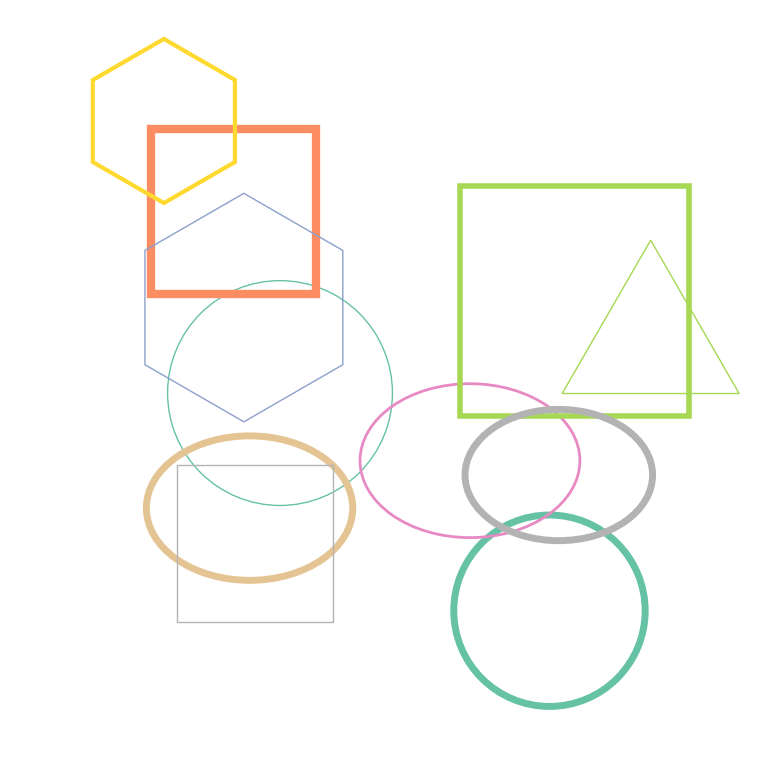[{"shape": "circle", "thickness": 2.5, "radius": 0.62, "center": [0.714, 0.207]}, {"shape": "circle", "thickness": 0.5, "radius": 0.73, "center": [0.364, 0.49]}, {"shape": "square", "thickness": 3, "radius": 0.54, "center": [0.303, 0.726]}, {"shape": "hexagon", "thickness": 0.5, "radius": 0.74, "center": [0.317, 0.601]}, {"shape": "oval", "thickness": 1, "radius": 0.71, "center": [0.61, 0.402]}, {"shape": "square", "thickness": 2, "radius": 0.75, "center": [0.746, 0.609]}, {"shape": "triangle", "thickness": 0.5, "radius": 0.66, "center": [0.845, 0.555]}, {"shape": "hexagon", "thickness": 1.5, "radius": 0.53, "center": [0.213, 0.843]}, {"shape": "oval", "thickness": 2.5, "radius": 0.67, "center": [0.324, 0.34]}, {"shape": "square", "thickness": 0.5, "radius": 0.51, "center": [0.331, 0.294]}, {"shape": "oval", "thickness": 2.5, "radius": 0.61, "center": [0.726, 0.383]}]